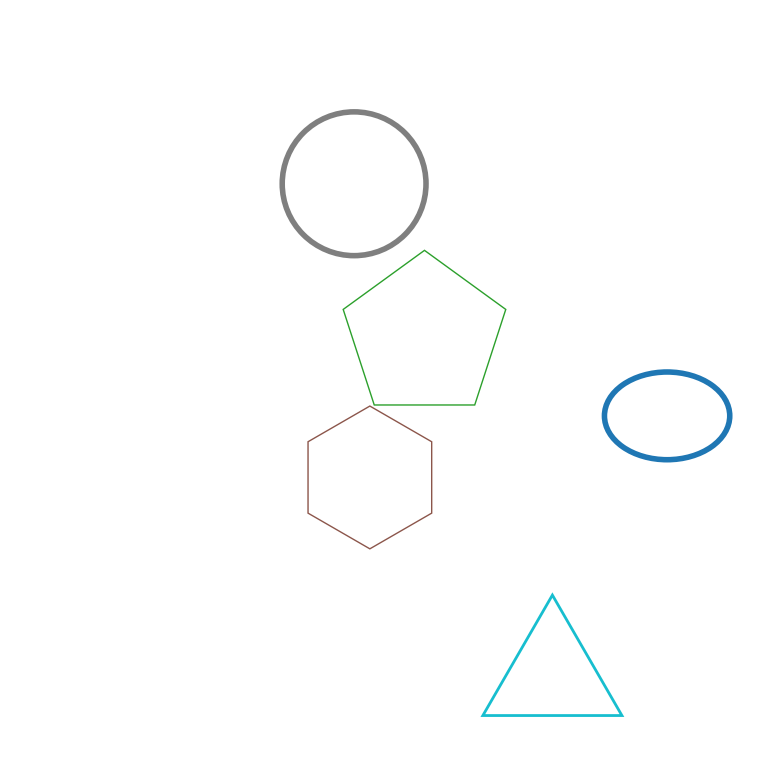[{"shape": "oval", "thickness": 2, "radius": 0.41, "center": [0.866, 0.46]}, {"shape": "pentagon", "thickness": 0.5, "radius": 0.56, "center": [0.551, 0.564]}, {"shape": "hexagon", "thickness": 0.5, "radius": 0.46, "center": [0.48, 0.38]}, {"shape": "circle", "thickness": 2, "radius": 0.47, "center": [0.46, 0.761]}, {"shape": "triangle", "thickness": 1, "radius": 0.52, "center": [0.717, 0.123]}]